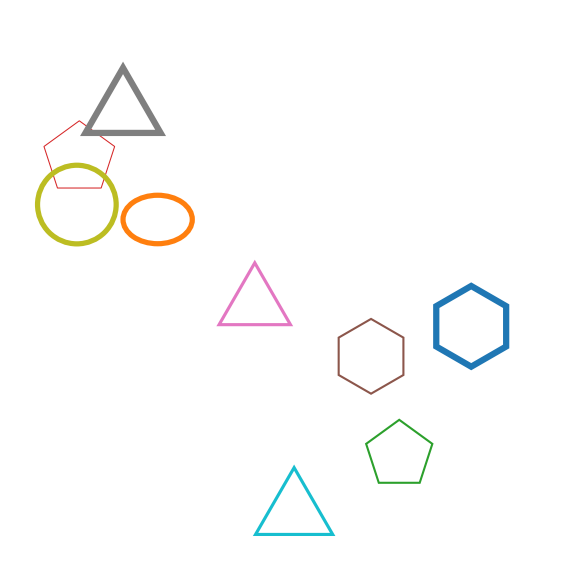[{"shape": "hexagon", "thickness": 3, "radius": 0.35, "center": [0.816, 0.434]}, {"shape": "oval", "thickness": 2.5, "radius": 0.3, "center": [0.273, 0.619]}, {"shape": "pentagon", "thickness": 1, "radius": 0.3, "center": [0.691, 0.212]}, {"shape": "pentagon", "thickness": 0.5, "radius": 0.32, "center": [0.137, 0.726]}, {"shape": "hexagon", "thickness": 1, "radius": 0.32, "center": [0.642, 0.382]}, {"shape": "triangle", "thickness": 1.5, "radius": 0.36, "center": [0.441, 0.473]}, {"shape": "triangle", "thickness": 3, "radius": 0.38, "center": [0.213, 0.807]}, {"shape": "circle", "thickness": 2.5, "radius": 0.34, "center": [0.133, 0.645]}, {"shape": "triangle", "thickness": 1.5, "radius": 0.39, "center": [0.509, 0.112]}]